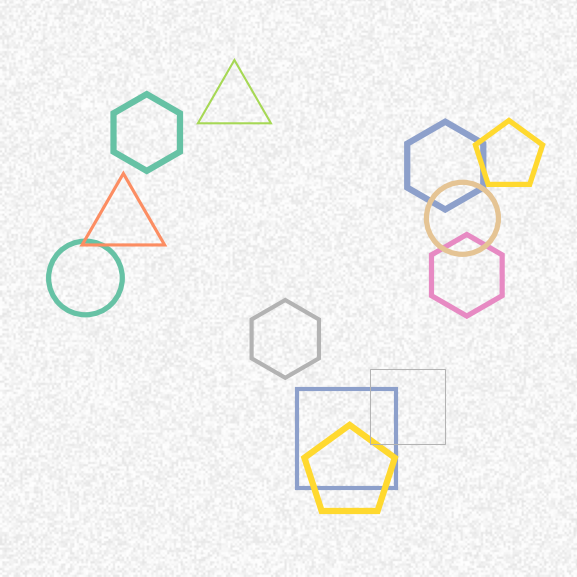[{"shape": "circle", "thickness": 2.5, "radius": 0.32, "center": [0.148, 0.518]}, {"shape": "hexagon", "thickness": 3, "radius": 0.33, "center": [0.254, 0.77]}, {"shape": "triangle", "thickness": 1.5, "radius": 0.41, "center": [0.214, 0.616]}, {"shape": "square", "thickness": 2, "radius": 0.43, "center": [0.6, 0.24]}, {"shape": "hexagon", "thickness": 3, "radius": 0.38, "center": [0.771, 0.712]}, {"shape": "hexagon", "thickness": 2.5, "radius": 0.35, "center": [0.808, 0.522]}, {"shape": "triangle", "thickness": 1, "radius": 0.37, "center": [0.406, 0.822]}, {"shape": "pentagon", "thickness": 2.5, "radius": 0.31, "center": [0.881, 0.729]}, {"shape": "pentagon", "thickness": 3, "radius": 0.41, "center": [0.605, 0.181]}, {"shape": "circle", "thickness": 2.5, "radius": 0.31, "center": [0.801, 0.621]}, {"shape": "hexagon", "thickness": 2, "radius": 0.34, "center": [0.494, 0.412]}, {"shape": "square", "thickness": 0.5, "radius": 0.33, "center": [0.705, 0.295]}]